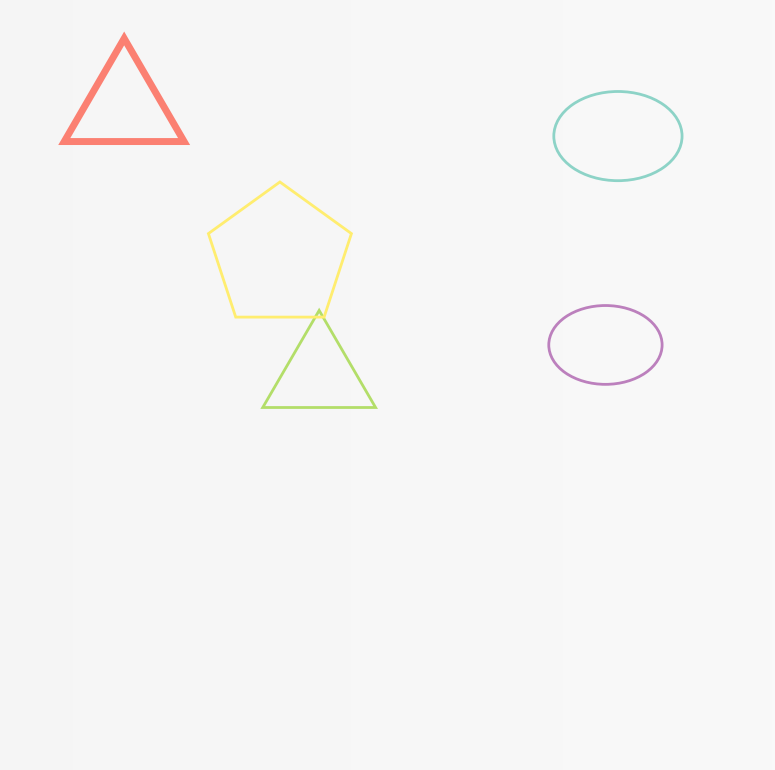[{"shape": "oval", "thickness": 1, "radius": 0.41, "center": [0.797, 0.823]}, {"shape": "triangle", "thickness": 2.5, "radius": 0.45, "center": [0.16, 0.861]}, {"shape": "triangle", "thickness": 1, "radius": 0.42, "center": [0.412, 0.513]}, {"shape": "oval", "thickness": 1, "radius": 0.37, "center": [0.781, 0.552]}, {"shape": "pentagon", "thickness": 1, "radius": 0.49, "center": [0.361, 0.667]}]